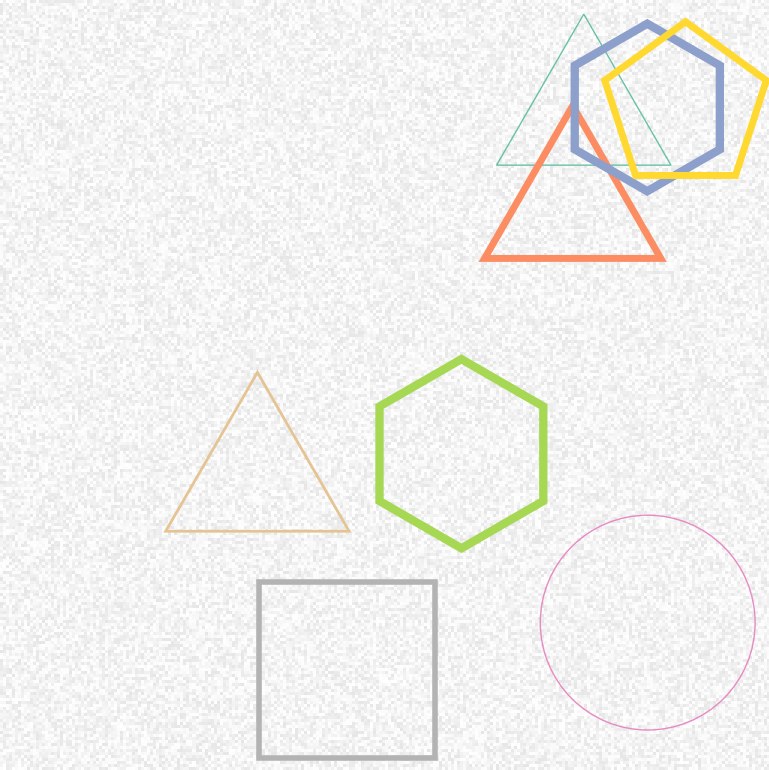[{"shape": "triangle", "thickness": 0.5, "radius": 0.65, "center": [0.758, 0.851]}, {"shape": "triangle", "thickness": 2.5, "radius": 0.66, "center": [0.744, 0.73]}, {"shape": "hexagon", "thickness": 3, "radius": 0.54, "center": [0.841, 0.86]}, {"shape": "circle", "thickness": 0.5, "radius": 0.7, "center": [0.841, 0.191]}, {"shape": "hexagon", "thickness": 3, "radius": 0.61, "center": [0.599, 0.411]}, {"shape": "pentagon", "thickness": 2.5, "radius": 0.55, "center": [0.89, 0.861]}, {"shape": "triangle", "thickness": 1, "radius": 0.69, "center": [0.334, 0.379]}, {"shape": "square", "thickness": 2, "radius": 0.57, "center": [0.451, 0.13]}]